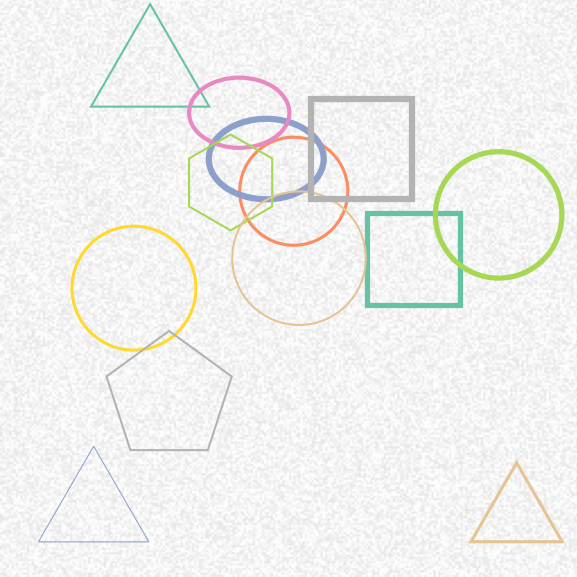[{"shape": "triangle", "thickness": 1, "radius": 0.59, "center": [0.26, 0.874]}, {"shape": "square", "thickness": 2.5, "radius": 0.4, "center": [0.717, 0.551]}, {"shape": "circle", "thickness": 1.5, "radius": 0.47, "center": [0.509, 0.668]}, {"shape": "triangle", "thickness": 0.5, "radius": 0.55, "center": [0.162, 0.116]}, {"shape": "oval", "thickness": 3, "radius": 0.5, "center": [0.461, 0.724]}, {"shape": "oval", "thickness": 2, "radius": 0.43, "center": [0.414, 0.804]}, {"shape": "circle", "thickness": 2.5, "radius": 0.55, "center": [0.863, 0.627]}, {"shape": "hexagon", "thickness": 1, "radius": 0.42, "center": [0.399, 0.683]}, {"shape": "circle", "thickness": 1.5, "radius": 0.54, "center": [0.232, 0.5]}, {"shape": "triangle", "thickness": 1.5, "radius": 0.46, "center": [0.895, 0.107]}, {"shape": "circle", "thickness": 1, "radius": 0.58, "center": [0.518, 0.552]}, {"shape": "square", "thickness": 3, "radius": 0.44, "center": [0.626, 0.741]}, {"shape": "pentagon", "thickness": 1, "radius": 0.57, "center": [0.293, 0.312]}]